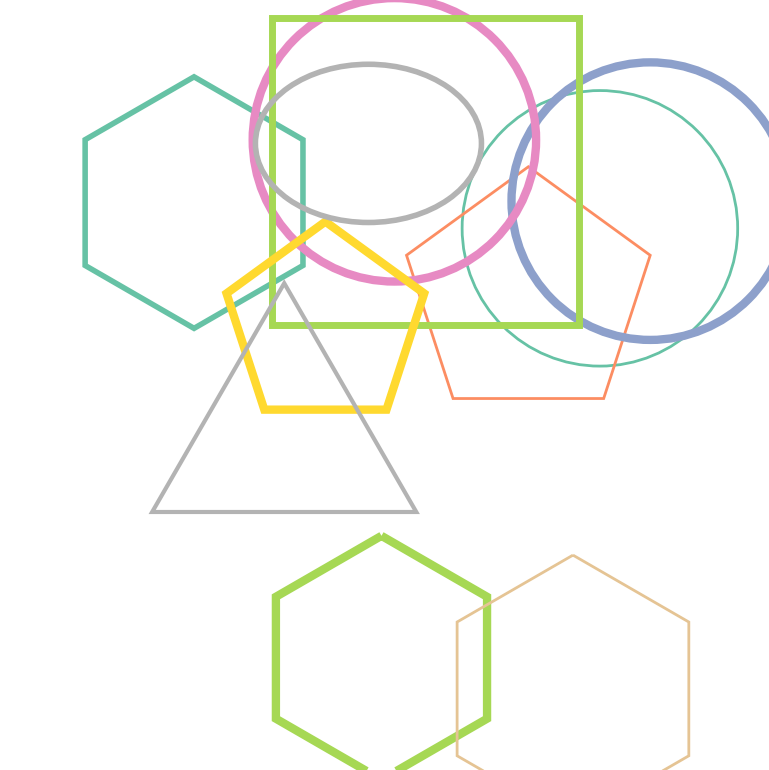[{"shape": "circle", "thickness": 1, "radius": 0.89, "center": [0.779, 0.703]}, {"shape": "hexagon", "thickness": 2, "radius": 0.82, "center": [0.252, 0.737]}, {"shape": "pentagon", "thickness": 1, "radius": 0.83, "center": [0.686, 0.617]}, {"shape": "circle", "thickness": 3, "radius": 0.9, "center": [0.845, 0.739]}, {"shape": "circle", "thickness": 3, "radius": 0.92, "center": [0.512, 0.818]}, {"shape": "square", "thickness": 2.5, "radius": 1.0, "center": [0.552, 0.777]}, {"shape": "hexagon", "thickness": 3, "radius": 0.79, "center": [0.495, 0.146]}, {"shape": "pentagon", "thickness": 3, "radius": 0.67, "center": [0.423, 0.577]}, {"shape": "hexagon", "thickness": 1, "radius": 0.87, "center": [0.744, 0.105]}, {"shape": "triangle", "thickness": 1.5, "radius": 0.99, "center": [0.369, 0.434]}, {"shape": "oval", "thickness": 2, "radius": 0.73, "center": [0.478, 0.814]}]